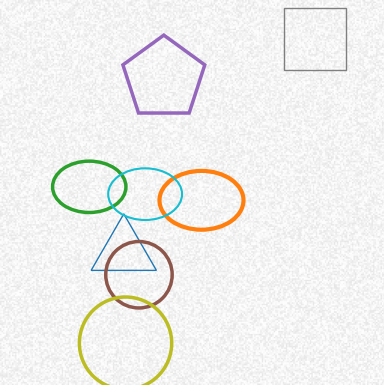[{"shape": "triangle", "thickness": 1, "radius": 0.49, "center": [0.322, 0.347]}, {"shape": "oval", "thickness": 3, "radius": 0.55, "center": [0.523, 0.48]}, {"shape": "oval", "thickness": 2.5, "radius": 0.48, "center": [0.232, 0.515]}, {"shape": "pentagon", "thickness": 2.5, "radius": 0.56, "center": [0.426, 0.797]}, {"shape": "circle", "thickness": 2.5, "radius": 0.43, "center": [0.361, 0.286]}, {"shape": "square", "thickness": 1, "radius": 0.4, "center": [0.819, 0.899]}, {"shape": "circle", "thickness": 2.5, "radius": 0.6, "center": [0.326, 0.109]}, {"shape": "oval", "thickness": 1.5, "radius": 0.48, "center": [0.377, 0.496]}]